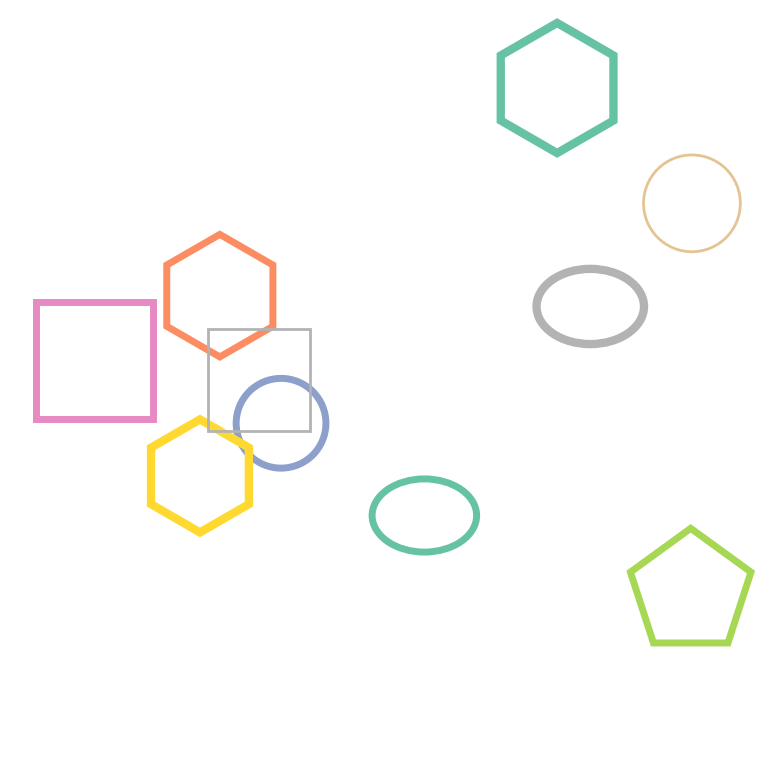[{"shape": "hexagon", "thickness": 3, "radius": 0.42, "center": [0.724, 0.886]}, {"shape": "oval", "thickness": 2.5, "radius": 0.34, "center": [0.551, 0.331]}, {"shape": "hexagon", "thickness": 2.5, "radius": 0.4, "center": [0.286, 0.616]}, {"shape": "circle", "thickness": 2.5, "radius": 0.29, "center": [0.365, 0.45]}, {"shape": "square", "thickness": 2.5, "radius": 0.38, "center": [0.123, 0.532]}, {"shape": "pentagon", "thickness": 2.5, "radius": 0.41, "center": [0.897, 0.232]}, {"shape": "hexagon", "thickness": 3, "radius": 0.37, "center": [0.26, 0.382]}, {"shape": "circle", "thickness": 1, "radius": 0.31, "center": [0.899, 0.736]}, {"shape": "square", "thickness": 1, "radius": 0.33, "center": [0.336, 0.506]}, {"shape": "oval", "thickness": 3, "radius": 0.35, "center": [0.767, 0.602]}]